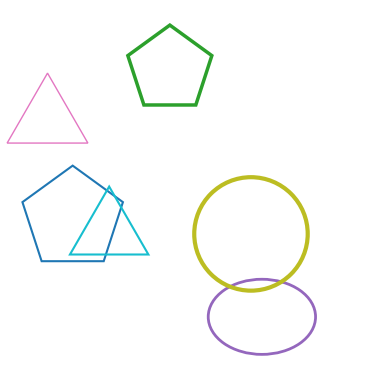[{"shape": "pentagon", "thickness": 1.5, "radius": 0.69, "center": [0.189, 0.433]}, {"shape": "pentagon", "thickness": 2.5, "radius": 0.57, "center": [0.441, 0.82]}, {"shape": "oval", "thickness": 2, "radius": 0.7, "center": [0.68, 0.177]}, {"shape": "triangle", "thickness": 1, "radius": 0.61, "center": [0.123, 0.689]}, {"shape": "circle", "thickness": 3, "radius": 0.74, "center": [0.652, 0.392]}, {"shape": "triangle", "thickness": 1.5, "radius": 0.59, "center": [0.284, 0.398]}]